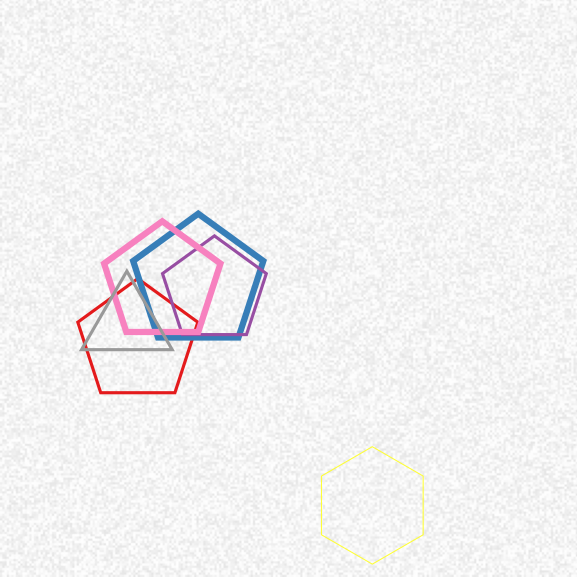[{"shape": "pentagon", "thickness": 1.5, "radius": 0.55, "center": [0.239, 0.407]}, {"shape": "pentagon", "thickness": 3, "radius": 0.59, "center": [0.343, 0.511]}, {"shape": "pentagon", "thickness": 1.5, "radius": 0.47, "center": [0.371, 0.496]}, {"shape": "hexagon", "thickness": 0.5, "radius": 0.51, "center": [0.645, 0.124]}, {"shape": "pentagon", "thickness": 3, "radius": 0.53, "center": [0.281, 0.51]}, {"shape": "triangle", "thickness": 1.5, "radius": 0.45, "center": [0.22, 0.439]}]